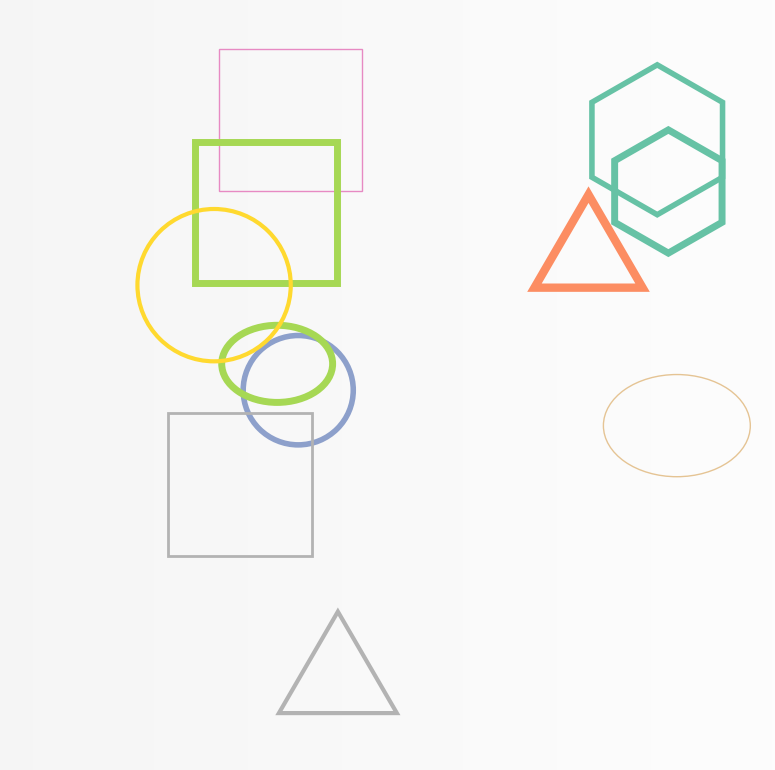[{"shape": "hexagon", "thickness": 2.5, "radius": 0.4, "center": [0.862, 0.751]}, {"shape": "hexagon", "thickness": 2, "radius": 0.49, "center": [0.848, 0.818]}, {"shape": "triangle", "thickness": 3, "radius": 0.4, "center": [0.759, 0.667]}, {"shape": "circle", "thickness": 2, "radius": 0.36, "center": [0.385, 0.493]}, {"shape": "square", "thickness": 0.5, "radius": 0.46, "center": [0.375, 0.844]}, {"shape": "oval", "thickness": 2.5, "radius": 0.36, "center": [0.358, 0.527]}, {"shape": "square", "thickness": 2.5, "radius": 0.46, "center": [0.343, 0.724]}, {"shape": "circle", "thickness": 1.5, "radius": 0.49, "center": [0.276, 0.63]}, {"shape": "oval", "thickness": 0.5, "radius": 0.47, "center": [0.873, 0.447]}, {"shape": "square", "thickness": 1, "radius": 0.46, "center": [0.309, 0.371]}, {"shape": "triangle", "thickness": 1.5, "radius": 0.44, "center": [0.436, 0.118]}]